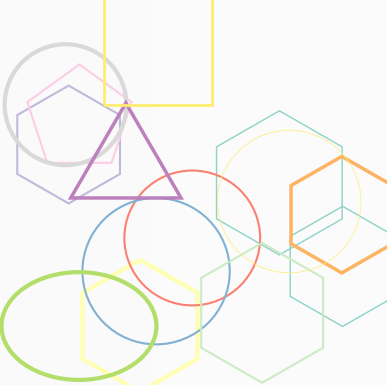[{"shape": "hexagon", "thickness": 1, "radius": 0.78, "center": [0.884, 0.308]}, {"shape": "hexagon", "thickness": 1, "radius": 0.94, "center": [0.721, 0.525]}, {"shape": "hexagon", "thickness": 3, "radius": 0.86, "center": [0.361, 0.154]}, {"shape": "hexagon", "thickness": 1.5, "radius": 0.77, "center": [0.177, 0.625]}, {"shape": "circle", "thickness": 1.5, "radius": 0.88, "center": [0.496, 0.382]}, {"shape": "circle", "thickness": 1.5, "radius": 0.95, "center": [0.403, 0.296]}, {"shape": "hexagon", "thickness": 2.5, "radius": 0.76, "center": [0.882, 0.442]}, {"shape": "oval", "thickness": 3, "radius": 1.0, "center": [0.204, 0.153]}, {"shape": "pentagon", "thickness": 1.5, "radius": 0.71, "center": [0.205, 0.691]}, {"shape": "circle", "thickness": 3, "radius": 0.79, "center": [0.169, 0.728]}, {"shape": "triangle", "thickness": 2.5, "radius": 0.82, "center": [0.325, 0.568]}, {"shape": "hexagon", "thickness": 1.5, "radius": 0.91, "center": [0.676, 0.187]}, {"shape": "square", "thickness": 2, "radius": 0.7, "center": [0.407, 0.866]}, {"shape": "circle", "thickness": 0.5, "radius": 0.93, "center": [0.747, 0.477]}]